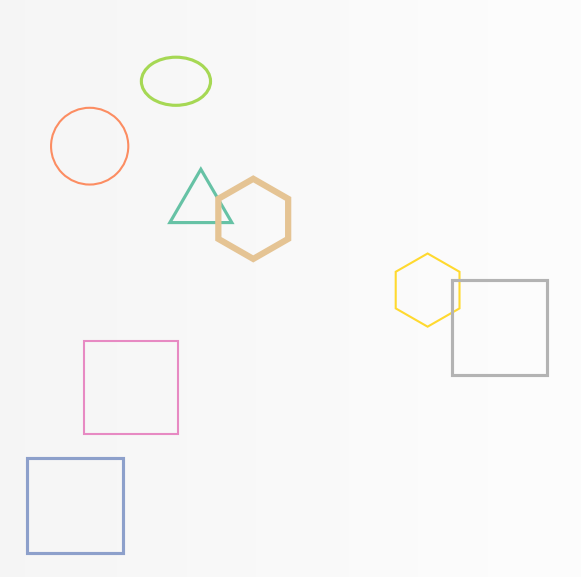[{"shape": "triangle", "thickness": 1.5, "radius": 0.31, "center": [0.346, 0.645]}, {"shape": "circle", "thickness": 1, "radius": 0.33, "center": [0.154, 0.746]}, {"shape": "square", "thickness": 1.5, "radius": 0.41, "center": [0.129, 0.124]}, {"shape": "square", "thickness": 1, "radius": 0.4, "center": [0.225, 0.328]}, {"shape": "oval", "thickness": 1.5, "radius": 0.3, "center": [0.303, 0.858]}, {"shape": "hexagon", "thickness": 1, "radius": 0.32, "center": [0.736, 0.497]}, {"shape": "hexagon", "thickness": 3, "radius": 0.35, "center": [0.436, 0.62]}, {"shape": "square", "thickness": 1.5, "radius": 0.41, "center": [0.86, 0.433]}]